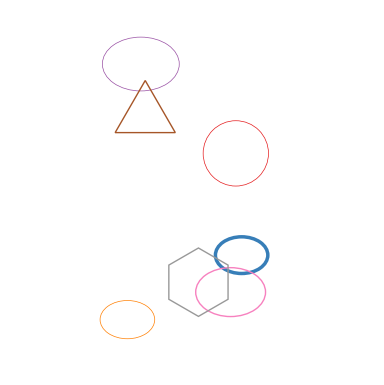[{"shape": "circle", "thickness": 0.5, "radius": 0.42, "center": [0.613, 0.602]}, {"shape": "oval", "thickness": 2.5, "radius": 0.34, "center": [0.628, 0.337]}, {"shape": "oval", "thickness": 0.5, "radius": 0.5, "center": [0.366, 0.834]}, {"shape": "oval", "thickness": 0.5, "radius": 0.35, "center": [0.331, 0.17]}, {"shape": "triangle", "thickness": 1, "radius": 0.45, "center": [0.377, 0.701]}, {"shape": "oval", "thickness": 1, "radius": 0.45, "center": [0.599, 0.241]}, {"shape": "hexagon", "thickness": 1, "radius": 0.44, "center": [0.515, 0.267]}]